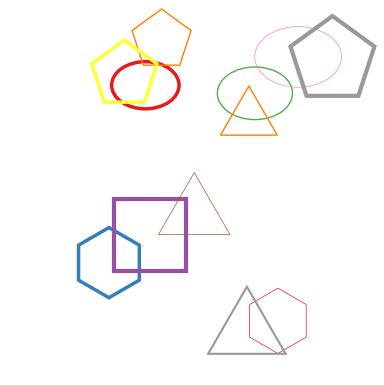[{"shape": "hexagon", "thickness": 0.5, "radius": 0.42, "center": [0.722, 0.167]}, {"shape": "oval", "thickness": 2.5, "radius": 0.44, "center": [0.378, 0.779]}, {"shape": "hexagon", "thickness": 2.5, "radius": 0.46, "center": [0.283, 0.318]}, {"shape": "oval", "thickness": 1, "radius": 0.49, "center": [0.662, 0.758]}, {"shape": "square", "thickness": 3, "radius": 0.47, "center": [0.391, 0.389]}, {"shape": "triangle", "thickness": 1, "radius": 0.43, "center": [0.646, 0.691]}, {"shape": "pentagon", "thickness": 1, "radius": 0.4, "center": [0.42, 0.896]}, {"shape": "pentagon", "thickness": 2.5, "radius": 0.45, "center": [0.323, 0.807]}, {"shape": "triangle", "thickness": 0.5, "radius": 0.54, "center": [0.504, 0.445]}, {"shape": "oval", "thickness": 0.5, "radius": 0.56, "center": [0.774, 0.852]}, {"shape": "pentagon", "thickness": 3, "radius": 0.57, "center": [0.864, 0.844]}, {"shape": "triangle", "thickness": 1.5, "radius": 0.58, "center": [0.641, 0.139]}]